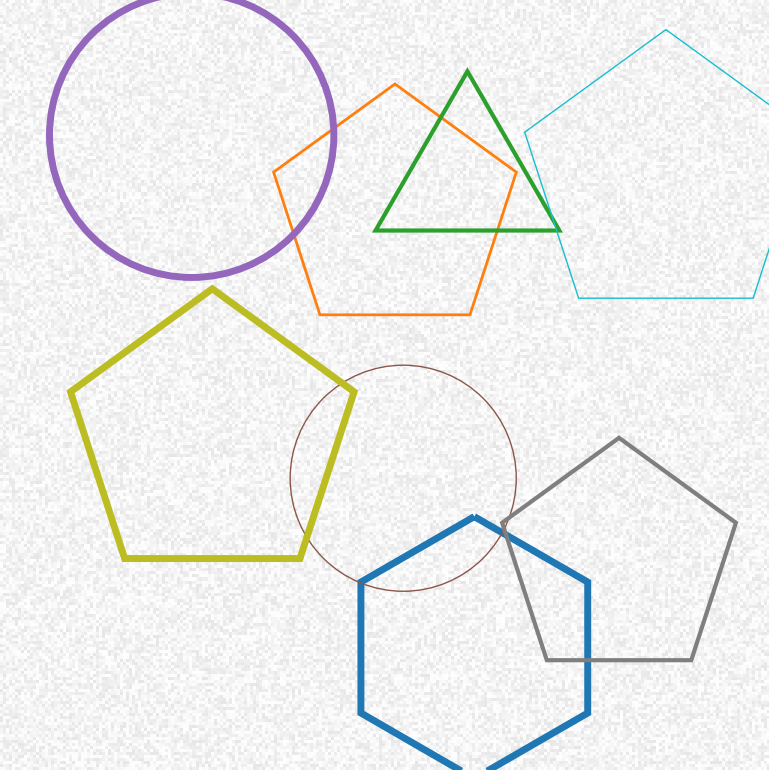[{"shape": "hexagon", "thickness": 2.5, "radius": 0.85, "center": [0.616, 0.159]}, {"shape": "pentagon", "thickness": 1, "radius": 0.83, "center": [0.513, 0.725]}, {"shape": "triangle", "thickness": 1.5, "radius": 0.69, "center": [0.607, 0.77]}, {"shape": "circle", "thickness": 2.5, "radius": 0.92, "center": [0.249, 0.824]}, {"shape": "circle", "thickness": 0.5, "radius": 0.73, "center": [0.524, 0.379]}, {"shape": "pentagon", "thickness": 1.5, "radius": 0.8, "center": [0.804, 0.272]}, {"shape": "pentagon", "thickness": 2.5, "radius": 0.97, "center": [0.276, 0.431]}, {"shape": "pentagon", "thickness": 0.5, "radius": 0.96, "center": [0.865, 0.769]}]